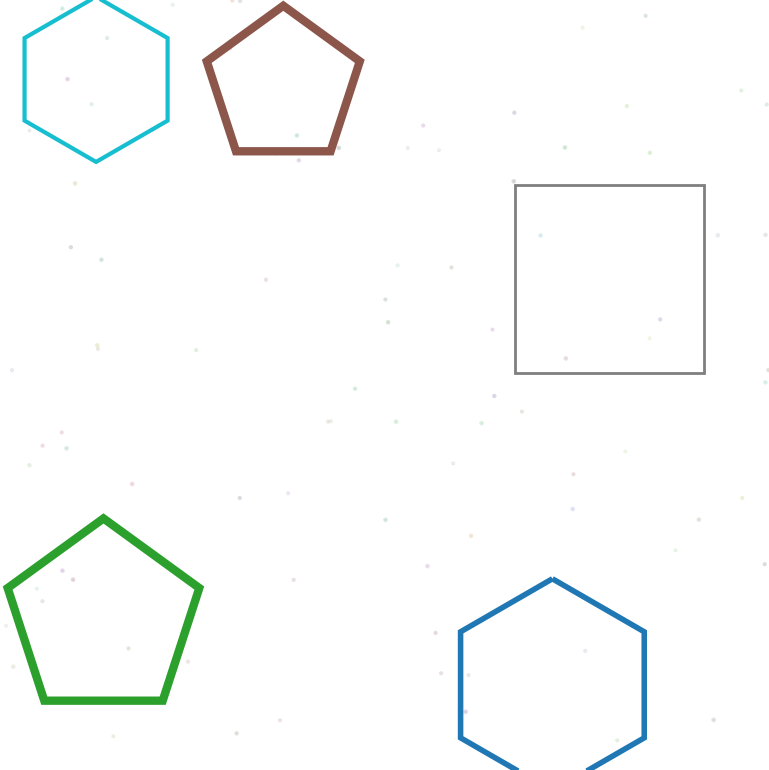[{"shape": "hexagon", "thickness": 2, "radius": 0.69, "center": [0.717, 0.111]}, {"shape": "pentagon", "thickness": 3, "radius": 0.65, "center": [0.134, 0.196]}, {"shape": "pentagon", "thickness": 3, "radius": 0.52, "center": [0.368, 0.888]}, {"shape": "square", "thickness": 1, "radius": 0.61, "center": [0.792, 0.637]}, {"shape": "hexagon", "thickness": 1.5, "radius": 0.54, "center": [0.125, 0.897]}]